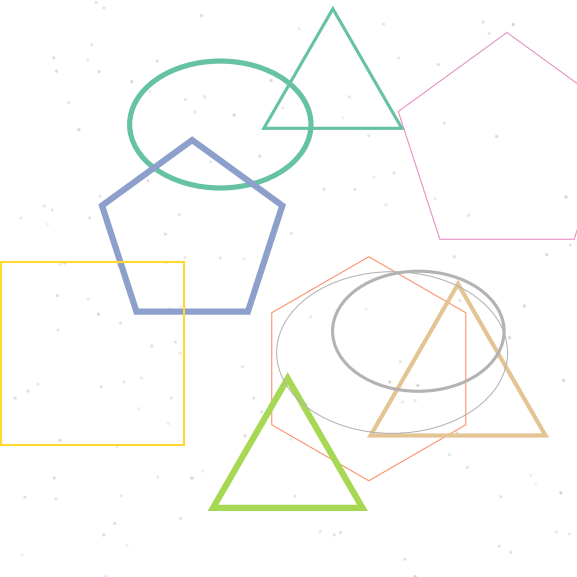[{"shape": "triangle", "thickness": 1.5, "radius": 0.69, "center": [0.576, 0.846]}, {"shape": "oval", "thickness": 2.5, "radius": 0.79, "center": [0.381, 0.784]}, {"shape": "hexagon", "thickness": 0.5, "radius": 0.97, "center": [0.639, 0.361]}, {"shape": "pentagon", "thickness": 3, "radius": 0.82, "center": [0.333, 0.592]}, {"shape": "pentagon", "thickness": 0.5, "radius": 0.99, "center": [0.878, 0.745]}, {"shape": "triangle", "thickness": 3, "radius": 0.75, "center": [0.498, 0.194]}, {"shape": "square", "thickness": 1, "radius": 0.79, "center": [0.161, 0.387]}, {"shape": "triangle", "thickness": 2, "radius": 0.87, "center": [0.793, 0.332]}, {"shape": "oval", "thickness": 1.5, "radius": 0.74, "center": [0.724, 0.426]}, {"shape": "oval", "thickness": 0.5, "radius": 1.0, "center": [0.679, 0.389]}]